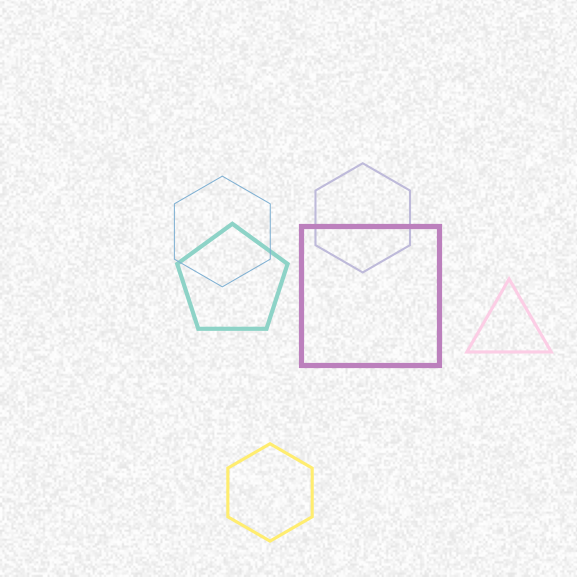[{"shape": "pentagon", "thickness": 2, "radius": 0.5, "center": [0.402, 0.511]}, {"shape": "hexagon", "thickness": 1, "radius": 0.47, "center": [0.628, 0.622]}, {"shape": "hexagon", "thickness": 0.5, "radius": 0.48, "center": [0.385, 0.598]}, {"shape": "triangle", "thickness": 1.5, "radius": 0.42, "center": [0.881, 0.432]}, {"shape": "square", "thickness": 2.5, "radius": 0.6, "center": [0.641, 0.487]}, {"shape": "hexagon", "thickness": 1.5, "radius": 0.42, "center": [0.468, 0.146]}]